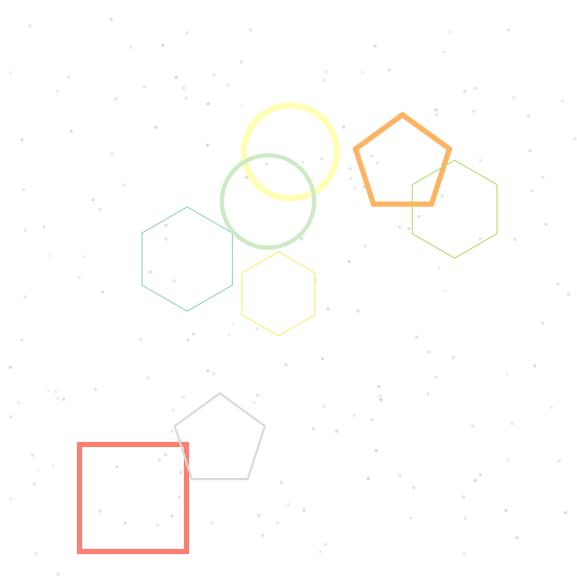[{"shape": "hexagon", "thickness": 0.5, "radius": 0.45, "center": [0.324, 0.551]}, {"shape": "circle", "thickness": 3, "radius": 0.4, "center": [0.503, 0.736]}, {"shape": "square", "thickness": 2.5, "radius": 0.46, "center": [0.23, 0.138]}, {"shape": "pentagon", "thickness": 2.5, "radius": 0.43, "center": [0.697, 0.715]}, {"shape": "hexagon", "thickness": 0.5, "radius": 0.42, "center": [0.787, 0.637]}, {"shape": "pentagon", "thickness": 1, "radius": 0.41, "center": [0.381, 0.236]}, {"shape": "circle", "thickness": 2, "radius": 0.4, "center": [0.464, 0.65]}, {"shape": "hexagon", "thickness": 0.5, "radius": 0.36, "center": [0.482, 0.49]}]